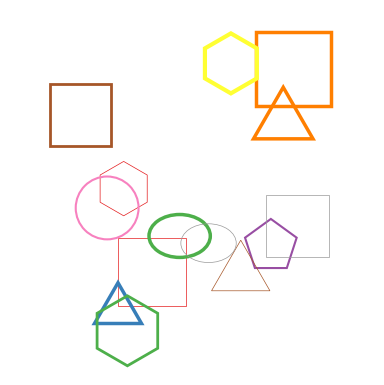[{"shape": "square", "thickness": 0.5, "radius": 0.44, "center": [0.395, 0.294]}, {"shape": "hexagon", "thickness": 0.5, "radius": 0.35, "center": [0.321, 0.51]}, {"shape": "triangle", "thickness": 2.5, "radius": 0.35, "center": [0.306, 0.195]}, {"shape": "oval", "thickness": 2.5, "radius": 0.4, "center": [0.467, 0.387]}, {"shape": "hexagon", "thickness": 2, "radius": 0.45, "center": [0.331, 0.141]}, {"shape": "pentagon", "thickness": 1.5, "radius": 0.35, "center": [0.704, 0.361]}, {"shape": "triangle", "thickness": 2.5, "radius": 0.45, "center": [0.736, 0.684]}, {"shape": "square", "thickness": 2.5, "radius": 0.48, "center": [0.763, 0.82]}, {"shape": "hexagon", "thickness": 3, "radius": 0.39, "center": [0.6, 0.835]}, {"shape": "square", "thickness": 2, "radius": 0.4, "center": [0.209, 0.701]}, {"shape": "triangle", "thickness": 0.5, "radius": 0.44, "center": [0.625, 0.289]}, {"shape": "circle", "thickness": 1.5, "radius": 0.41, "center": [0.278, 0.46]}, {"shape": "square", "thickness": 0.5, "radius": 0.41, "center": [0.773, 0.413]}, {"shape": "oval", "thickness": 0.5, "radius": 0.36, "center": [0.542, 0.368]}]